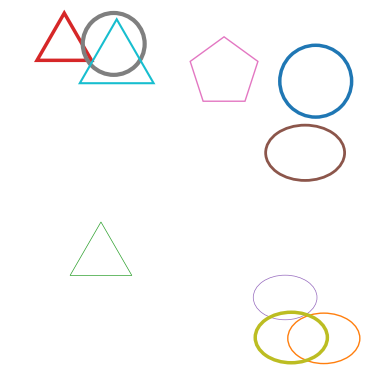[{"shape": "circle", "thickness": 2.5, "radius": 0.47, "center": [0.82, 0.789]}, {"shape": "oval", "thickness": 1, "radius": 0.47, "center": [0.841, 0.121]}, {"shape": "triangle", "thickness": 0.5, "radius": 0.46, "center": [0.262, 0.331]}, {"shape": "triangle", "thickness": 2.5, "radius": 0.41, "center": [0.167, 0.884]}, {"shape": "oval", "thickness": 0.5, "radius": 0.41, "center": [0.741, 0.227]}, {"shape": "oval", "thickness": 2, "radius": 0.51, "center": [0.793, 0.603]}, {"shape": "pentagon", "thickness": 1, "radius": 0.46, "center": [0.582, 0.812]}, {"shape": "circle", "thickness": 3, "radius": 0.4, "center": [0.295, 0.886]}, {"shape": "oval", "thickness": 2.5, "radius": 0.47, "center": [0.757, 0.123]}, {"shape": "triangle", "thickness": 1.5, "radius": 0.55, "center": [0.303, 0.839]}]